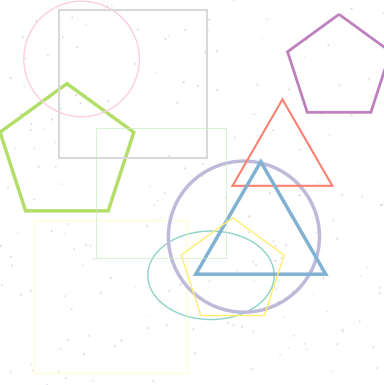[{"shape": "oval", "thickness": 1, "radius": 0.82, "center": [0.548, 0.285]}, {"shape": "square", "thickness": 0.5, "radius": 0.99, "center": [0.288, 0.23]}, {"shape": "circle", "thickness": 2.5, "radius": 0.98, "center": [0.634, 0.385]}, {"shape": "triangle", "thickness": 1.5, "radius": 0.75, "center": [0.734, 0.592]}, {"shape": "triangle", "thickness": 2.5, "radius": 0.97, "center": [0.677, 0.385]}, {"shape": "pentagon", "thickness": 2.5, "radius": 0.91, "center": [0.174, 0.6]}, {"shape": "circle", "thickness": 1, "radius": 0.75, "center": [0.212, 0.847]}, {"shape": "square", "thickness": 1.5, "radius": 0.96, "center": [0.345, 0.781]}, {"shape": "pentagon", "thickness": 2, "radius": 0.7, "center": [0.881, 0.822]}, {"shape": "square", "thickness": 0.5, "radius": 0.84, "center": [0.418, 0.498]}, {"shape": "pentagon", "thickness": 1, "radius": 0.7, "center": [0.604, 0.294]}]